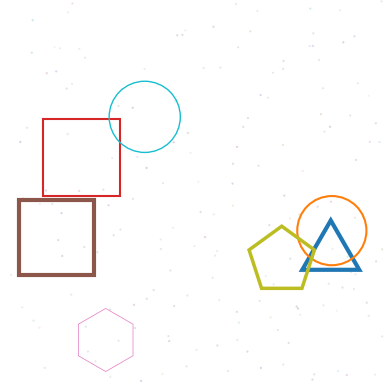[{"shape": "triangle", "thickness": 3, "radius": 0.43, "center": [0.859, 0.342]}, {"shape": "circle", "thickness": 1.5, "radius": 0.45, "center": [0.862, 0.401]}, {"shape": "square", "thickness": 1.5, "radius": 0.5, "center": [0.212, 0.591]}, {"shape": "square", "thickness": 3, "radius": 0.49, "center": [0.147, 0.383]}, {"shape": "hexagon", "thickness": 0.5, "radius": 0.41, "center": [0.274, 0.117]}, {"shape": "pentagon", "thickness": 2.5, "radius": 0.45, "center": [0.732, 0.323]}, {"shape": "circle", "thickness": 1, "radius": 0.46, "center": [0.376, 0.697]}]